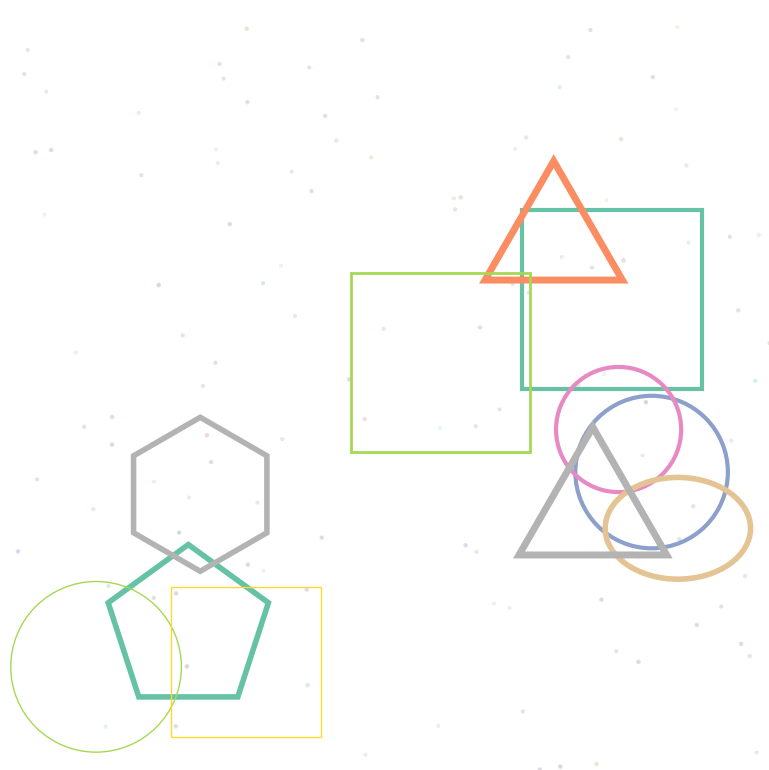[{"shape": "pentagon", "thickness": 2, "radius": 0.55, "center": [0.245, 0.183]}, {"shape": "square", "thickness": 1.5, "radius": 0.58, "center": [0.795, 0.611]}, {"shape": "triangle", "thickness": 2.5, "radius": 0.51, "center": [0.719, 0.688]}, {"shape": "circle", "thickness": 1.5, "radius": 0.5, "center": [0.846, 0.387]}, {"shape": "circle", "thickness": 1.5, "radius": 0.41, "center": [0.803, 0.442]}, {"shape": "square", "thickness": 1, "radius": 0.58, "center": [0.572, 0.529]}, {"shape": "circle", "thickness": 0.5, "radius": 0.55, "center": [0.125, 0.134]}, {"shape": "square", "thickness": 0.5, "radius": 0.49, "center": [0.32, 0.14]}, {"shape": "oval", "thickness": 2, "radius": 0.47, "center": [0.88, 0.314]}, {"shape": "triangle", "thickness": 2.5, "radius": 0.55, "center": [0.77, 0.335]}, {"shape": "hexagon", "thickness": 2, "radius": 0.5, "center": [0.26, 0.358]}]